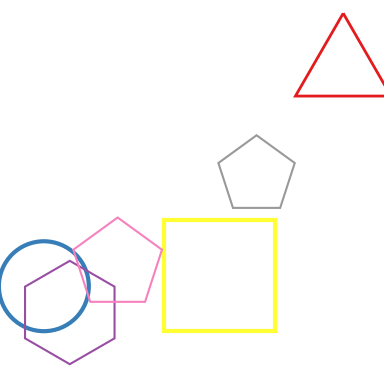[{"shape": "triangle", "thickness": 2, "radius": 0.72, "center": [0.892, 0.822]}, {"shape": "circle", "thickness": 3, "radius": 0.58, "center": [0.114, 0.257]}, {"shape": "hexagon", "thickness": 1.5, "radius": 0.67, "center": [0.181, 0.188]}, {"shape": "square", "thickness": 3, "radius": 0.72, "center": [0.569, 0.285]}, {"shape": "pentagon", "thickness": 1.5, "radius": 0.61, "center": [0.306, 0.314]}, {"shape": "pentagon", "thickness": 1.5, "radius": 0.52, "center": [0.666, 0.544]}]